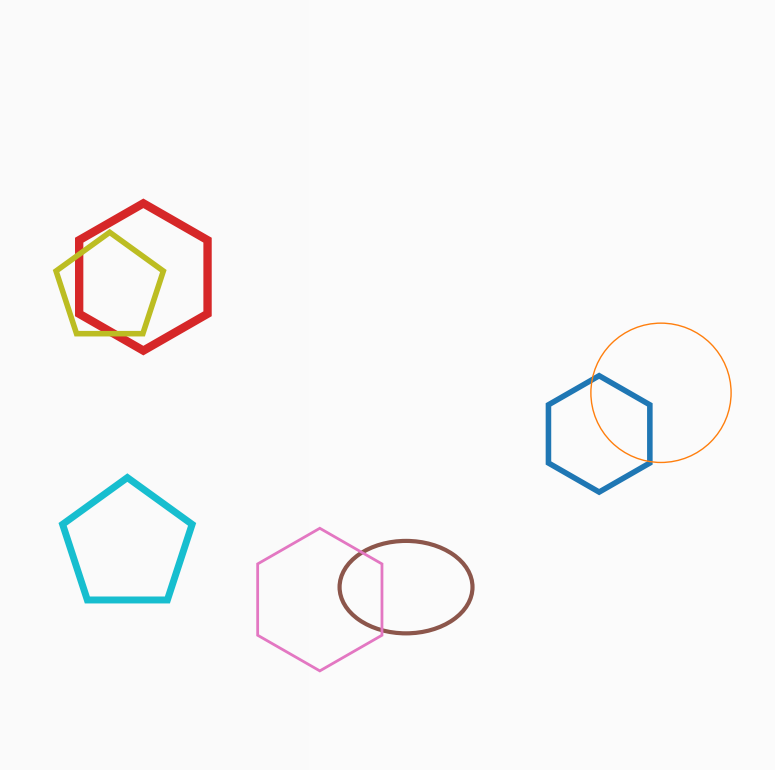[{"shape": "hexagon", "thickness": 2, "radius": 0.38, "center": [0.773, 0.436]}, {"shape": "circle", "thickness": 0.5, "radius": 0.45, "center": [0.853, 0.49]}, {"shape": "hexagon", "thickness": 3, "radius": 0.48, "center": [0.185, 0.64]}, {"shape": "oval", "thickness": 1.5, "radius": 0.43, "center": [0.524, 0.237]}, {"shape": "hexagon", "thickness": 1, "radius": 0.46, "center": [0.413, 0.221]}, {"shape": "pentagon", "thickness": 2, "radius": 0.36, "center": [0.142, 0.626]}, {"shape": "pentagon", "thickness": 2.5, "radius": 0.44, "center": [0.164, 0.292]}]